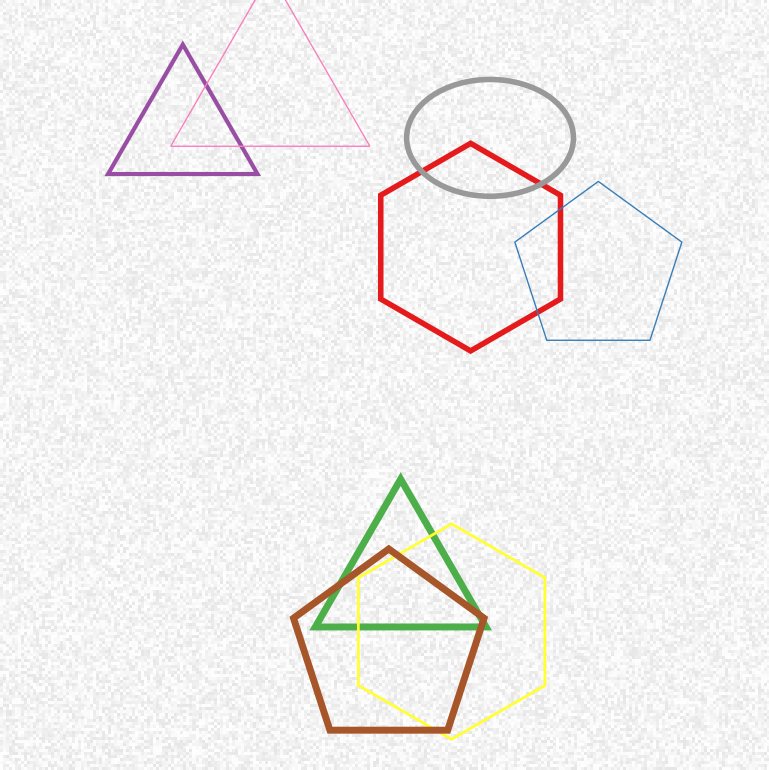[{"shape": "hexagon", "thickness": 2, "radius": 0.67, "center": [0.611, 0.679]}, {"shape": "pentagon", "thickness": 0.5, "radius": 0.57, "center": [0.777, 0.65]}, {"shape": "triangle", "thickness": 2.5, "radius": 0.64, "center": [0.52, 0.25]}, {"shape": "triangle", "thickness": 1.5, "radius": 0.56, "center": [0.237, 0.83]}, {"shape": "hexagon", "thickness": 1, "radius": 0.7, "center": [0.587, 0.18]}, {"shape": "pentagon", "thickness": 2.5, "radius": 0.65, "center": [0.505, 0.157]}, {"shape": "triangle", "thickness": 0.5, "radius": 0.75, "center": [0.351, 0.885]}, {"shape": "oval", "thickness": 2, "radius": 0.54, "center": [0.636, 0.821]}]